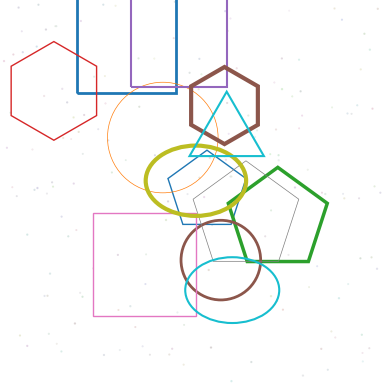[{"shape": "square", "thickness": 2, "radius": 0.64, "center": [0.328, 0.888]}, {"shape": "pentagon", "thickness": 1, "radius": 0.53, "center": [0.538, 0.503]}, {"shape": "circle", "thickness": 0.5, "radius": 0.72, "center": [0.423, 0.643]}, {"shape": "pentagon", "thickness": 2.5, "radius": 0.68, "center": [0.722, 0.43]}, {"shape": "hexagon", "thickness": 1, "radius": 0.64, "center": [0.14, 0.764]}, {"shape": "square", "thickness": 1.5, "radius": 0.62, "center": [0.464, 0.898]}, {"shape": "circle", "thickness": 2, "radius": 0.52, "center": [0.574, 0.324]}, {"shape": "hexagon", "thickness": 3, "radius": 0.5, "center": [0.583, 0.726]}, {"shape": "square", "thickness": 1, "radius": 0.67, "center": [0.374, 0.314]}, {"shape": "pentagon", "thickness": 0.5, "radius": 0.72, "center": [0.639, 0.438]}, {"shape": "oval", "thickness": 3, "radius": 0.65, "center": [0.509, 0.531]}, {"shape": "oval", "thickness": 1.5, "radius": 0.61, "center": [0.603, 0.246]}, {"shape": "triangle", "thickness": 1.5, "radius": 0.56, "center": [0.589, 0.65]}]